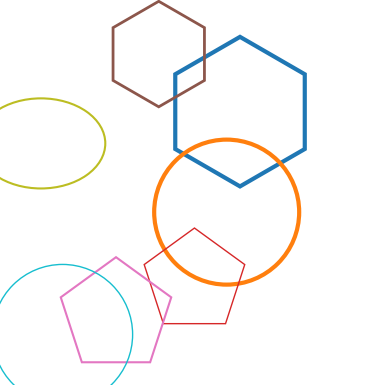[{"shape": "hexagon", "thickness": 3, "radius": 0.97, "center": [0.623, 0.71]}, {"shape": "circle", "thickness": 3, "radius": 0.94, "center": [0.589, 0.449]}, {"shape": "pentagon", "thickness": 1, "radius": 0.69, "center": [0.505, 0.27]}, {"shape": "hexagon", "thickness": 2, "radius": 0.69, "center": [0.412, 0.86]}, {"shape": "pentagon", "thickness": 1.5, "radius": 0.75, "center": [0.301, 0.181]}, {"shape": "oval", "thickness": 1.5, "radius": 0.84, "center": [0.106, 0.627]}, {"shape": "circle", "thickness": 1, "radius": 0.91, "center": [0.163, 0.131]}]